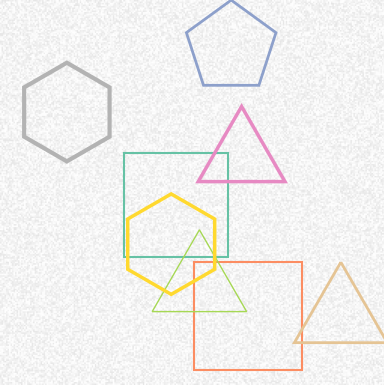[{"shape": "square", "thickness": 1.5, "radius": 0.68, "center": [0.457, 0.467]}, {"shape": "square", "thickness": 1.5, "radius": 0.7, "center": [0.643, 0.18]}, {"shape": "pentagon", "thickness": 2, "radius": 0.61, "center": [0.6, 0.877]}, {"shape": "triangle", "thickness": 2.5, "radius": 0.65, "center": [0.628, 0.593]}, {"shape": "triangle", "thickness": 1, "radius": 0.71, "center": [0.518, 0.261]}, {"shape": "hexagon", "thickness": 2.5, "radius": 0.65, "center": [0.445, 0.366]}, {"shape": "triangle", "thickness": 2, "radius": 0.7, "center": [0.885, 0.18]}, {"shape": "hexagon", "thickness": 3, "radius": 0.64, "center": [0.174, 0.709]}]